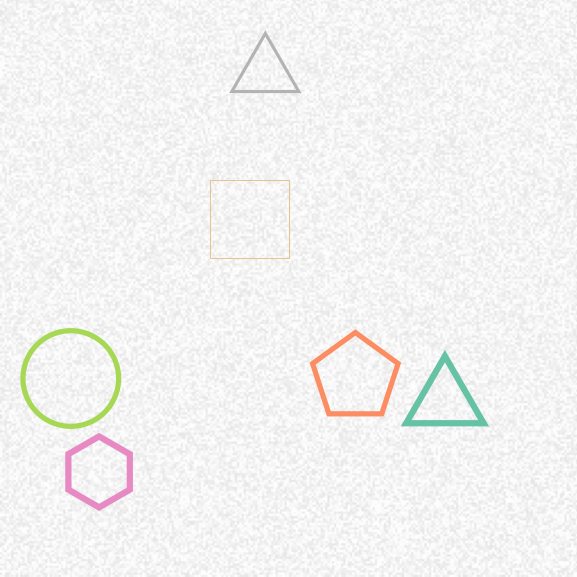[{"shape": "triangle", "thickness": 3, "radius": 0.39, "center": [0.77, 0.305]}, {"shape": "pentagon", "thickness": 2.5, "radius": 0.39, "center": [0.615, 0.346]}, {"shape": "hexagon", "thickness": 3, "radius": 0.31, "center": [0.172, 0.182]}, {"shape": "circle", "thickness": 2.5, "radius": 0.41, "center": [0.123, 0.344]}, {"shape": "square", "thickness": 0.5, "radius": 0.34, "center": [0.432, 0.62]}, {"shape": "triangle", "thickness": 1.5, "radius": 0.33, "center": [0.459, 0.874]}]